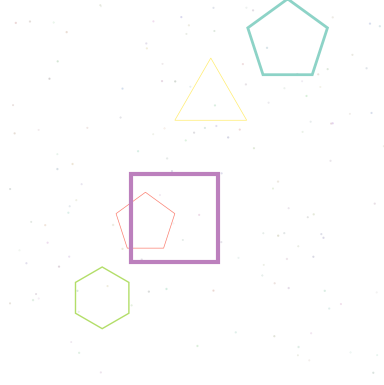[{"shape": "pentagon", "thickness": 2, "radius": 0.54, "center": [0.747, 0.894]}, {"shape": "pentagon", "thickness": 0.5, "radius": 0.4, "center": [0.378, 0.42]}, {"shape": "hexagon", "thickness": 1, "radius": 0.4, "center": [0.265, 0.226]}, {"shape": "square", "thickness": 3, "radius": 0.57, "center": [0.454, 0.434]}, {"shape": "triangle", "thickness": 0.5, "radius": 0.54, "center": [0.547, 0.741]}]